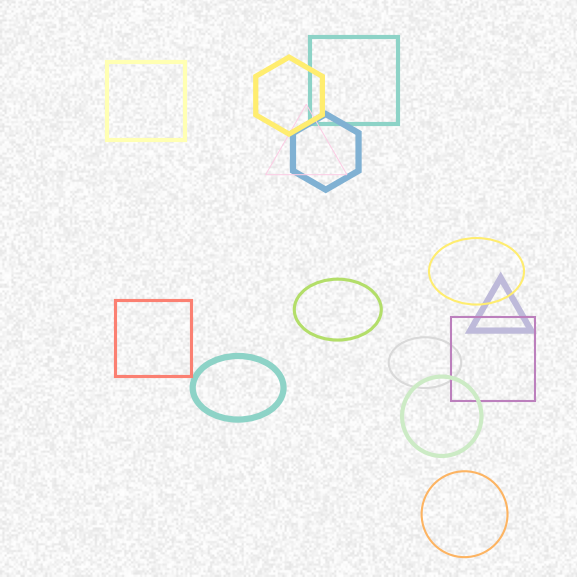[{"shape": "square", "thickness": 2, "radius": 0.38, "center": [0.613, 0.859]}, {"shape": "oval", "thickness": 3, "radius": 0.39, "center": [0.412, 0.328]}, {"shape": "square", "thickness": 2, "radius": 0.34, "center": [0.253, 0.825]}, {"shape": "triangle", "thickness": 3, "radius": 0.3, "center": [0.867, 0.457]}, {"shape": "square", "thickness": 1.5, "radius": 0.33, "center": [0.265, 0.414]}, {"shape": "hexagon", "thickness": 3, "radius": 0.33, "center": [0.564, 0.736]}, {"shape": "circle", "thickness": 1, "radius": 0.37, "center": [0.804, 0.109]}, {"shape": "oval", "thickness": 1.5, "radius": 0.38, "center": [0.585, 0.463]}, {"shape": "triangle", "thickness": 0.5, "radius": 0.41, "center": [0.53, 0.737]}, {"shape": "oval", "thickness": 1, "radius": 0.31, "center": [0.736, 0.371]}, {"shape": "square", "thickness": 1, "radius": 0.36, "center": [0.853, 0.377]}, {"shape": "circle", "thickness": 2, "radius": 0.34, "center": [0.765, 0.278]}, {"shape": "hexagon", "thickness": 2.5, "radius": 0.33, "center": [0.501, 0.834]}, {"shape": "oval", "thickness": 1, "radius": 0.41, "center": [0.825, 0.529]}]